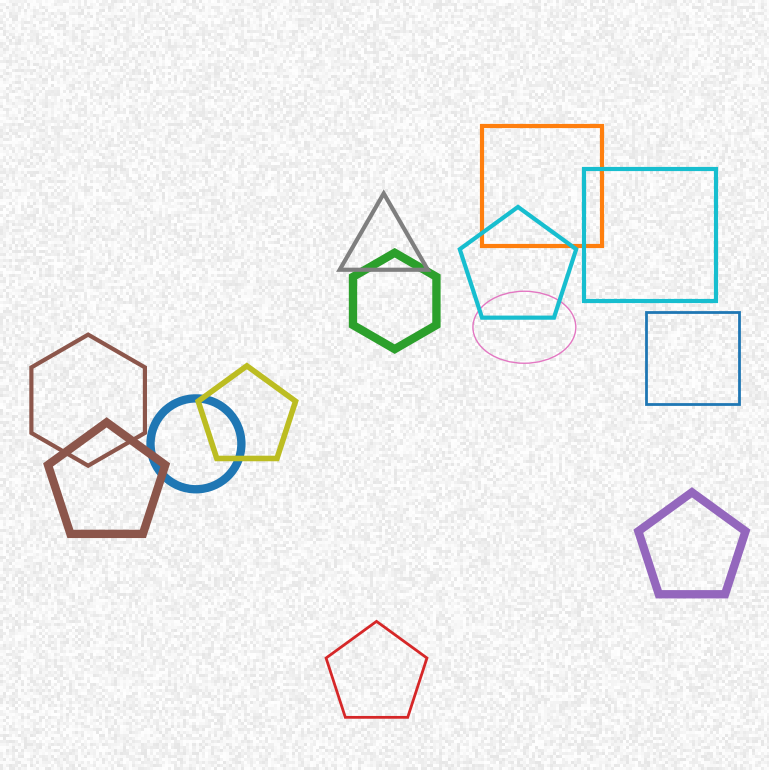[{"shape": "square", "thickness": 1, "radius": 0.3, "center": [0.899, 0.535]}, {"shape": "circle", "thickness": 3, "radius": 0.3, "center": [0.254, 0.424]}, {"shape": "square", "thickness": 1.5, "radius": 0.39, "center": [0.704, 0.758]}, {"shape": "hexagon", "thickness": 3, "radius": 0.31, "center": [0.513, 0.609]}, {"shape": "pentagon", "thickness": 1, "radius": 0.34, "center": [0.489, 0.124]}, {"shape": "pentagon", "thickness": 3, "radius": 0.37, "center": [0.899, 0.287]}, {"shape": "pentagon", "thickness": 3, "radius": 0.4, "center": [0.139, 0.371]}, {"shape": "hexagon", "thickness": 1.5, "radius": 0.43, "center": [0.114, 0.48]}, {"shape": "oval", "thickness": 0.5, "radius": 0.33, "center": [0.681, 0.575]}, {"shape": "triangle", "thickness": 1.5, "radius": 0.33, "center": [0.498, 0.683]}, {"shape": "pentagon", "thickness": 2, "radius": 0.33, "center": [0.321, 0.458]}, {"shape": "square", "thickness": 1.5, "radius": 0.43, "center": [0.844, 0.695]}, {"shape": "pentagon", "thickness": 1.5, "radius": 0.4, "center": [0.673, 0.652]}]